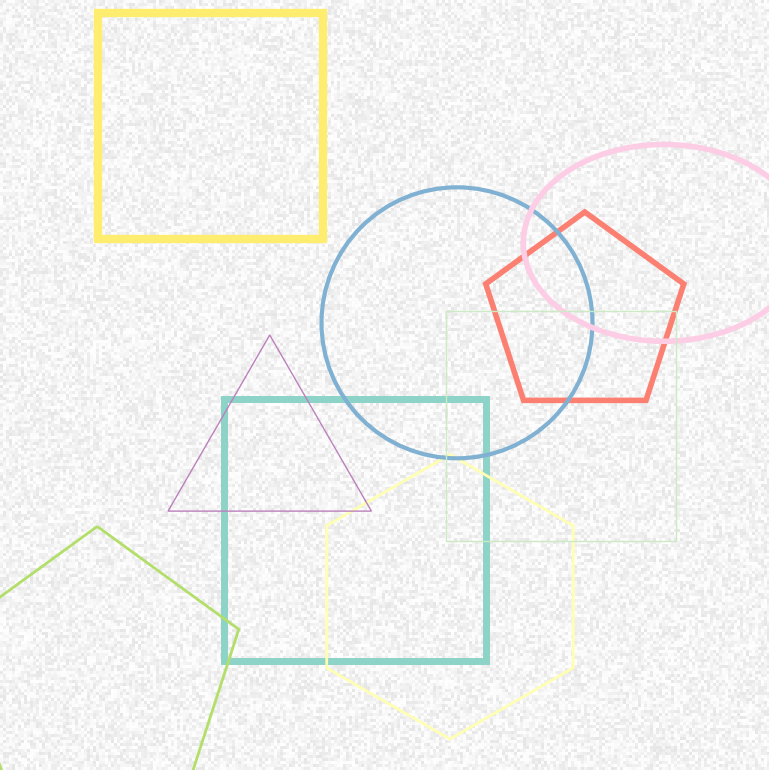[{"shape": "square", "thickness": 2.5, "radius": 0.85, "center": [0.462, 0.312]}, {"shape": "hexagon", "thickness": 1, "radius": 0.92, "center": [0.584, 0.225]}, {"shape": "pentagon", "thickness": 2, "radius": 0.68, "center": [0.759, 0.589]}, {"shape": "circle", "thickness": 1.5, "radius": 0.88, "center": [0.593, 0.581]}, {"shape": "pentagon", "thickness": 1, "radius": 0.97, "center": [0.126, 0.123]}, {"shape": "oval", "thickness": 2, "radius": 0.91, "center": [0.862, 0.685]}, {"shape": "triangle", "thickness": 0.5, "radius": 0.76, "center": [0.35, 0.412]}, {"shape": "square", "thickness": 0.5, "radius": 0.75, "center": [0.728, 0.447]}, {"shape": "square", "thickness": 3, "radius": 0.73, "center": [0.273, 0.836]}]